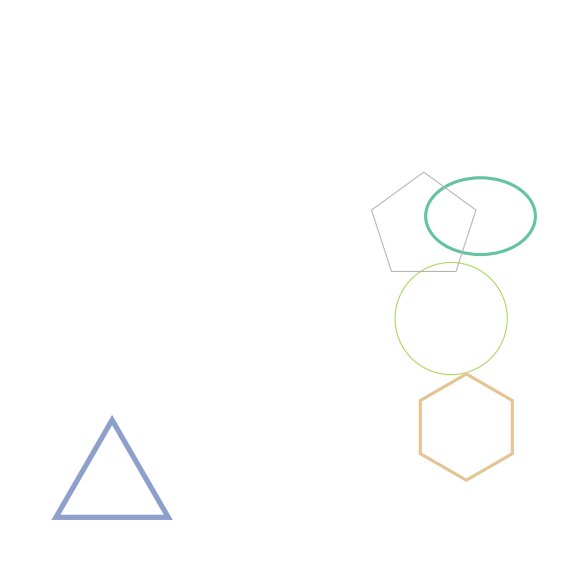[{"shape": "oval", "thickness": 1.5, "radius": 0.48, "center": [0.832, 0.625]}, {"shape": "triangle", "thickness": 2.5, "radius": 0.56, "center": [0.194, 0.159]}, {"shape": "circle", "thickness": 0.5, "radius": 0.49, "center": [0.781, 0.448]}, {"shape": "hexagon", "thickness": 1.5, "radius": 0.46, "center": [0.808, 0.26]}, {"shape": "pentagon", "thickness": 0.5, "radius": 0.48, "center": [0.734, 0.606]}]